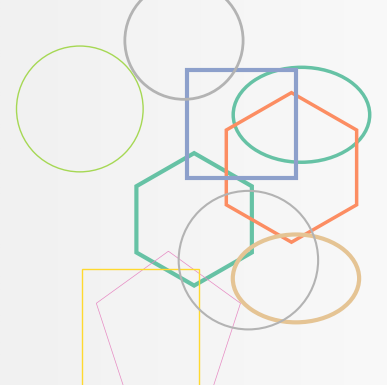[{"shape": "oval", "thickness": 2.5, "radius": 0.88, "center": [0.778, 0.702]}, {"shape": "hexagon", "thickness": 3, "radius": 0.86, "center": [0.501, 0.43]}, {"shape": "hexagon", "thickness": 2.5, "radius": 0.97, "center": [0.752, 0.565]}, {"shape": "square", "thickness": 3, "radius": 0.7, "center": [0.623, 0.678]}, {"shape": "pentagon", "thickness": 0.5, "radius": 0.98, "center": [0.435, 0.152]}, {"shape": "circle", "thickness": 1, "radius": 0.82, "center": [0.206, 0.717]}, {"shape": "square", "thickness": 1, "radius": 0.76, "center": [0.363, 0.149]}, {"shape": "oval", "thickness": 3, "radius": 0.82, "center": [0.764, 0.277]}, {"shape": "circle", "thickness": 1.5, "radius": 0.9, "center": [0.641, 0.324]}, {"shape": "circle", "thickness": 2, "radius": 0.76, "center": [0.475, 0.895]}]